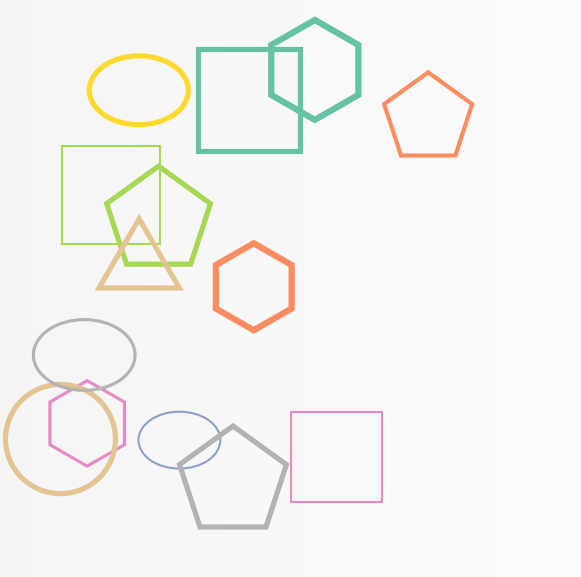[{"shape": "hexagon", "thickness": 3, "radius": 0.43, "center": [0.542, 0.878]}, {"shape": "square", "thickness": 2.5, "radius": 0.44, "center": [0.428, 0.826]}, {"shape": "pentagon", "thickness": 2, "radius": 0.4, "center": [0.737, 0.794]}, {"shape": "hexagon", "thickness": 3, "radius": 0.38, "center": [0.437, 0.503]}, {"shape": "oval", "thickness": 1, "radius": 0.35, "center": [0.309, 0.237]}, {"shape": "hexagon", "thickness": 1.5, "radius": 0.37, "center": [0.15, 0.266]}, {"shape": "square", "thickness": 1, "radius": 0.39, "center": [0.579, 0.207]}, {"shape": "pentagon", "thickness": 2.5, "radius": 0.47, "center": [0.273, 0.618]}, {"shape": "square", "thickness": 1, "radius": 0.42, "center": [0.191, 0.661]}, {"shape": "oval", "thickness": 2.5, "radius": 0.43, "center": [0.239, 0.843]}, {"shape": "circle", "thickness": 2.5, "radius": 0.47, "center": [0.104, 0.239]}, {"shape": "triangle", "thickness": 2.5, "radius": 0.4, "center": [0.239, 0.54]}, {"shape": "oval", "thickness": 1.5, "radius": 0.44, "center": [0.145, 0.384]}, {"shape": "pentagon", "thickness": 2.5, "radius": 0.48, "center": [0.401, 0.165]}]